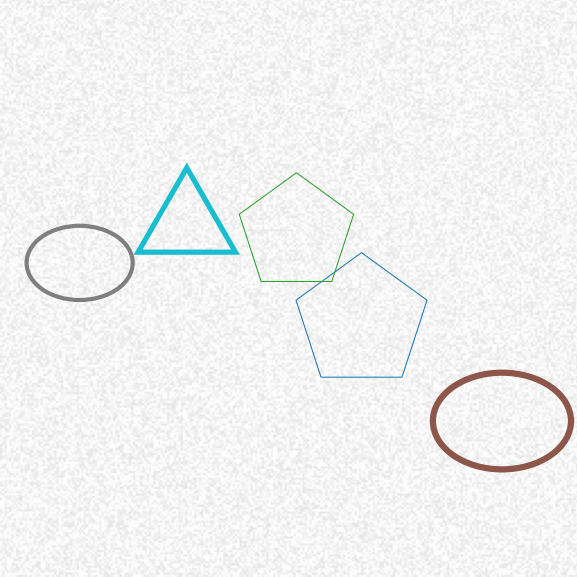[{"shape": "pentagon", "thickness": 0.5, "radius": 0.6, "center": [0.626, 0.442]}, {"shape": "pentagon", "thickness": 0.5, "radius": 0.52, "center": [0.513, 0.596]}, {"shape": "oval", "thickness": 3, "radius": 0.6, "center": [0.869, 0.27]}, {"shape": "oval", "thickness": 2, "radius": 0.46, "center": [0.138, 0.544]}, {"shape": "triangle", "thickness": 2.5, "radius": 0.49, "center": [0.323, 0.611]}]